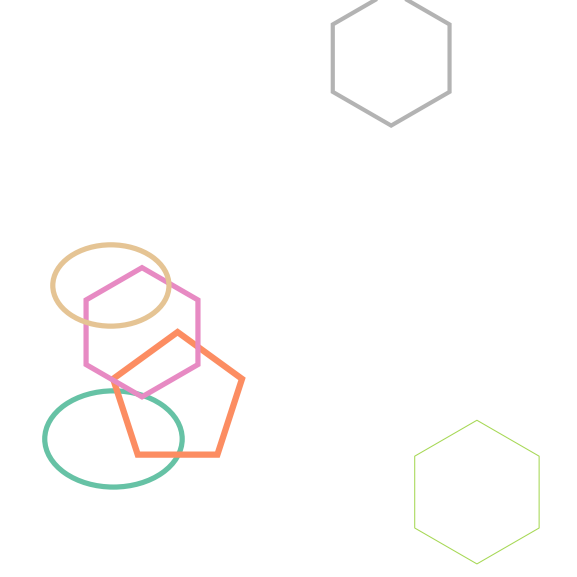[{"shape": "oval", "thickness": 2.5, "radius": 0.59, "center": [0.196, 0.239]}, {"shape": "pentagon", "thickness": 3, "radius": 0.59, "center": [0.307, 0.307]}, {"shape": "hexagon", "thickness": 2.5, "radius": 0.56, "center": [0.246, 0.424]}, {"shape": "hexagon", "thickness": 0.5, "radius": 0.62, "center": [0.826, 0.147]}, {"shape": "oval", "thickness": 2.5, "radius": 0.5, "center": [0.192, 0.505]}, {"shape": "hexagon", "thickness": 2, "radius": 0.58, "center": [0.677, 0.898]}]